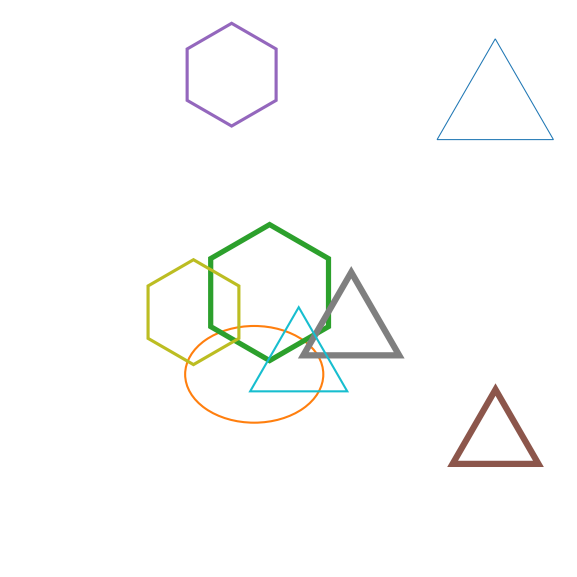[{"shape": "triangle", "thickness": 0.5, "radius": 0.58, "center": [0.858, 0.816]}, {"shape": "oval", "thickness": 1, "radius": 0.6, "center": [0.44, 0.351]}, {"shape": "hexagon", "thickness": 2.5, "radius": 0.59, "center": [0.467, 0.492]}, {"shape": "hexagon", "thickness": 1.5, "radius": 0.44, "center": [0.401, 0.87]}, {"shape": "triangle", "thickness": 3, "radius": 0.43, "center": [0.858, 0.239]}, {"shape": "triangle", "thickness": 3, "radius": 0.48, "center": [0.608, 0.432]}, {"shape": "hexagon", "thickness": 1.5, "radius": 0.45, "center": [0.335, 0.459]}, {"shape": "triangle", "thickness": 1, "radius": 0.49, "center": [0.517, 0.37]}]